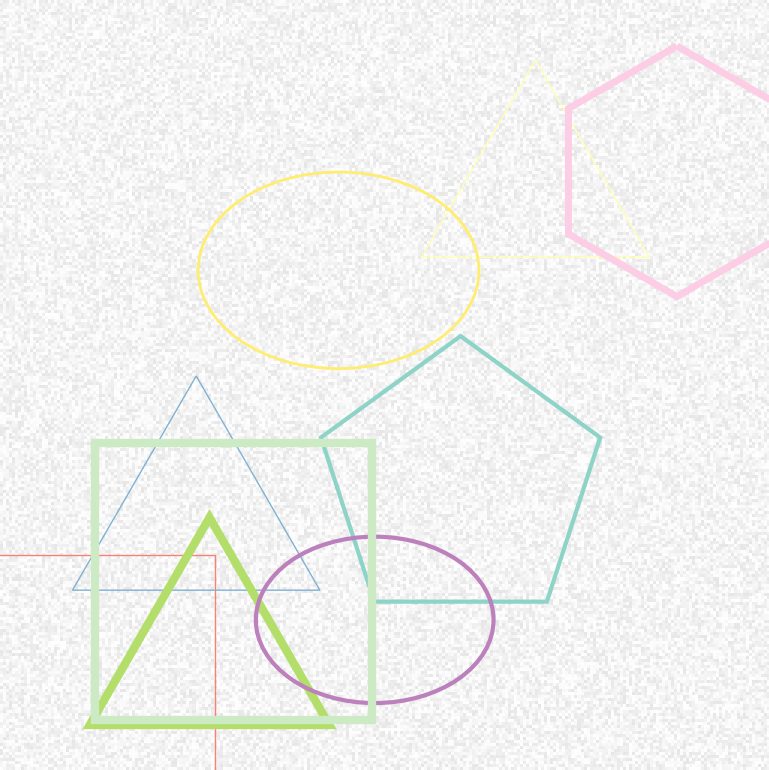[{"shape": "pentagon", "thickness": 1.5, "radius": 0.95, "center": [0.598, 0.373]}, {"shape": "triangle", "thickness": 0.5, "radius": 0.85, "center": [0.695, 0.751]}, {"shape": "square", "thickness": 0.5, "radius": 0.88, "center": [0.103, 0.102]}, {"shape": "triangle", "thickness": 0.5, "radius": 0.93, "center": [0.255, 0.326]}, {"shape": "triangle", "thickness": 3, "radius": 0.9, "center": [0.272, 0.148]}, {"shape": "hexagon", "thickness": 2.5, "radius": 0.81, "center": [0.879, 0.778]}, {"shape": "oval", "thickness": 1.5, "radius": 0.77, "center": [0.487, 0.195]}, {"shape": "square", "thickness": 3, "radius": 0.9, "center": [0.303, 0.245]}, {"shape": "oval", "thickness": 1, "radius": 0.91, "center": [0.44, 0.649]}]